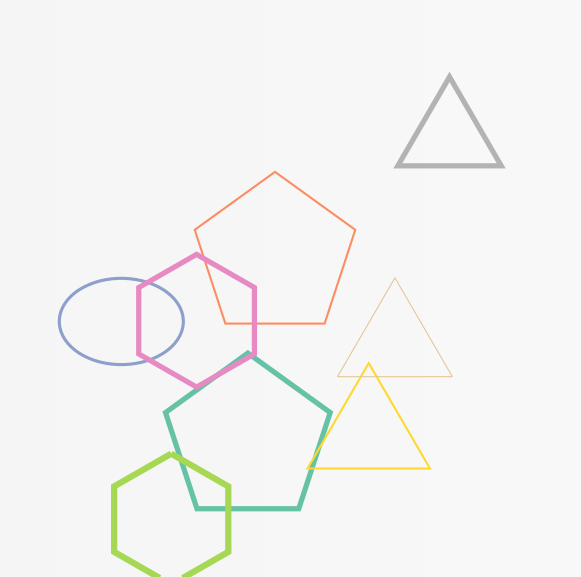[{"shape": "pentagon", "thickness": 2.5, "radius": 0.74, "center": [0.426, 0.239]}, {"shape": "pentagon", "thickness": 1, "radius": 0.73, "center": [0.473, 0.556]}, {"shape": "oval", "thickness": 1.5, "radius": 0.53, "center": [0.209, 0.442]}, {"shape": "hexagon", "thickness": 2.5, "radius": 0.57, "center": [0.338, 0.444]}, {"shape": "hexagon", "thickness": 3, "radius": 0.57, "center": [0.295, 0.1]}, {"shape": "triangle", "thickness": 1, "radius": 0.61, "center": [0.634, 0.249]}, {"shape": "triangle", "thickness": 0.5, "radius": 0.57, "center": [0.679, 0.404]}, {"shape": "triangle", "thickness": 2.5, "radius": 0.51, "center": [0.773, 0.763]}]